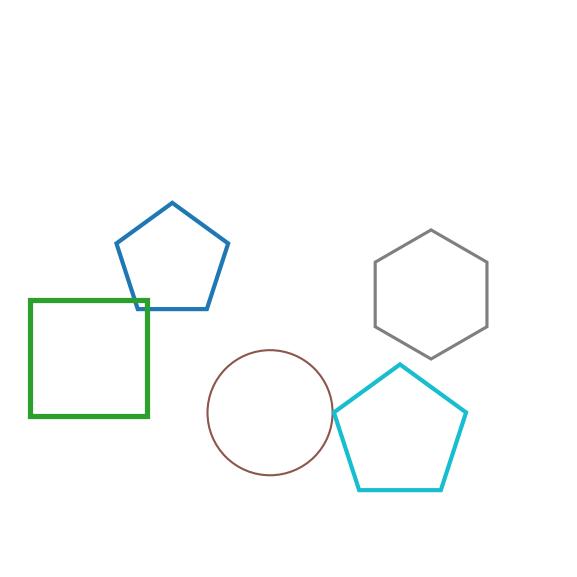[{"shape": "pentagon", "thickness": 2, "radius": 0.51, "center": [0.298, 0.546]}, {"shape": "square", "thickness": 2.5, "radius": 0.5, "center": [0.153, 0.379]}, {"shape": "circle", "thickness": 1, "radius": 0.54, "center": [0.468, 0.284]}, {"shape": "hexagon", "thickness": 1.5, "radius": 0.56, "center": [0.746, 0.489]}, {"shape": "pentagon", "thickness": 2, "radius": 0.6, "center": [0.693, 0.248]}]